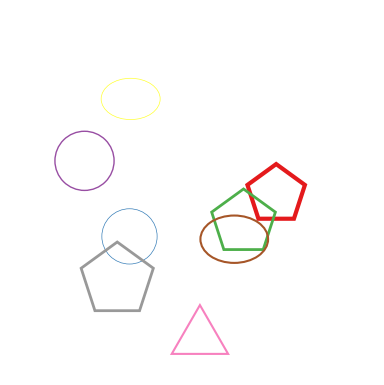[{"shape": "pentagon", "thickness": 3, "radius": 0.39, "center": [0.717, 0.495]}, {"shape": "circle", "thickness": 0.5, "radius": 0.36, "center": [0.336, 0.386]}, {"shape": "pentagon", "thickness": 2, "radius": 0.43, "center": [0.633, 0.422]}, {"shape": "circle", "thickness": 1, "radius": 0.38, "center": [0.22, 0.582]}, {"shape": "oval", "thickness": 0.5, "radius": 0.38, "center": [0.339, 0.743]}, {"shape": "oval", "thickness": 1.5, "radius": 0.44, "center": [0.608, 0.379]}, {"shape": "triangle", "thickness": 1.5, "radius": 0.42, "center": [0.519, 0.123]}, {"shape": "pentagon", "thickness": 2, "radius": 0.49, "center": [0.305, 0.273]}]